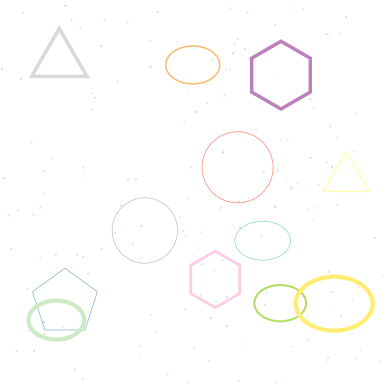[{"shape": "oval", "thickness": 0.5, "radius": 0.36, "center": [0.682, 0.375]}, {"shape": "triangle", "thickness": 1, "radius": 0.35, "center": [0.899, 0.538]}, {"shape": "circle", "thickness": 0.5, "radius": 0.42, "center": [0.376, 0.401]}, {"shape": "circle", "thickness": 0.5, "radius": 0.46, "center": [0.617, 0.565]}, {"shape": "pentagon", "thickness": 0.5, "radius": 0.44, "center": [0.169, 0.215]}, {"shape": "oval", "thickness": 1, "radius": 0.35, "center": [0.501, 0.831]}, {"shape": "oval", "thickness": 1.5, "radius": 0.34, "center": [0.728, 0.213]}, {"shape": "hexagon", "thickness": 2, "radius": 0.37, "center": [0.559, 0.274]}, {"shape": "triangle", "thickness": 2.5, "radius": 0.42, "center": [0.154, 0.843]}, {"shape": "hexagon", "thickness": 2.5, "radius": 0.44, "center": [0.73, 0.805]}, {"shape": "oval", "thickness": 3, "radius": 0.36, "center": [0.146, 0.169]}, {"shape": "oval", "thickness": 3, "radius": 0.5, "center": [0.868, 0.211]}]